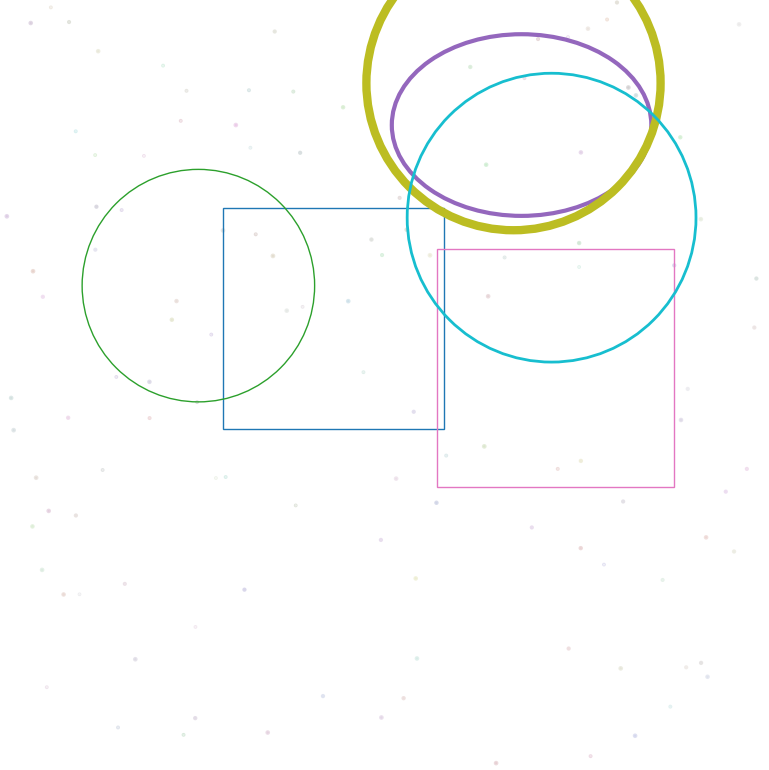[{"shape": "square", "thickness": 0.5, "radius": 0.72, "center": [0.433, 0.586]}, {"shape": "circle", "thickness": 0.5, "radius": 0.75, "center": [0.258, 0.629]}, {"shape": "oval", "thickness": 1.5, "radius": 0.84, "center": [0.677, 0.838]}, {"shape": "square", "thickness": 0.5, "radius": 0.77, "center": [0.722, 0.522]}, {"shape": "circle", "thickness": 3, "radius": 0.96, "center": [0.667, 0.892]}, {"shape": "circle", "thickness": 1, "radius": 0.94, "center": [0.716, 0.717]}]